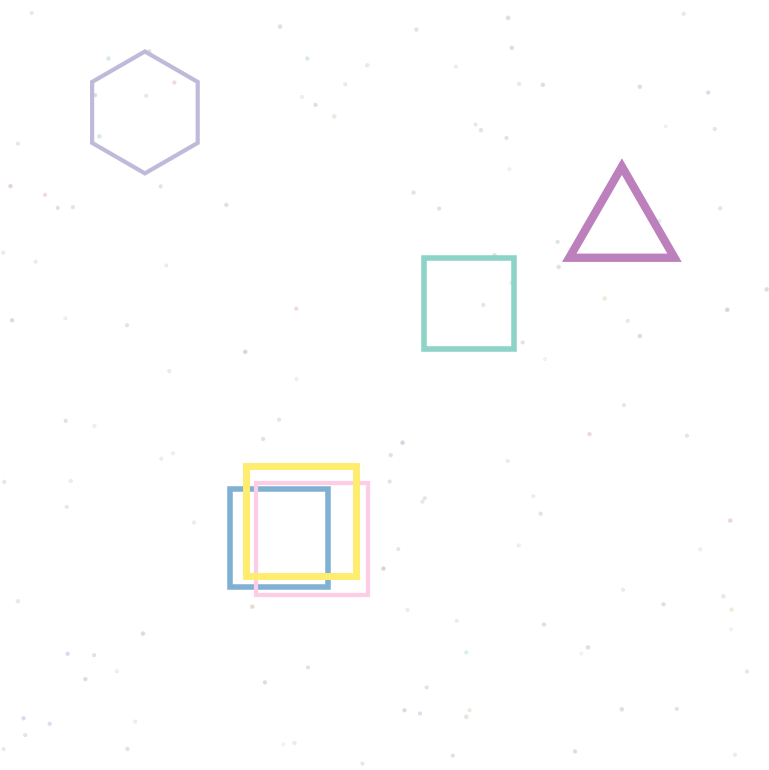[{"shape": "square", "thickness": 2, "radius": 0.29, "center": [0.609, 0.606]}, {"shape": "hexagon", "thickness": 1.5, "radius": 0.4, "center": [0.188, 0.854]}, {"shape": "square", "thickness": 2, "radius": 0.32, "center": [0.363, 0.301]}, {"shape": "square", "thickness": 1.5, "radius": 0.36, "center": [0.405, 0.3]}, {"shape": "triangle", "thickness": 3, "radius": 0.39, "center": [0.808, 0.705]}, {"shape": "square", "thickness": 2.5, "radius": 0.35, "center": [0.391, 0.323]}]